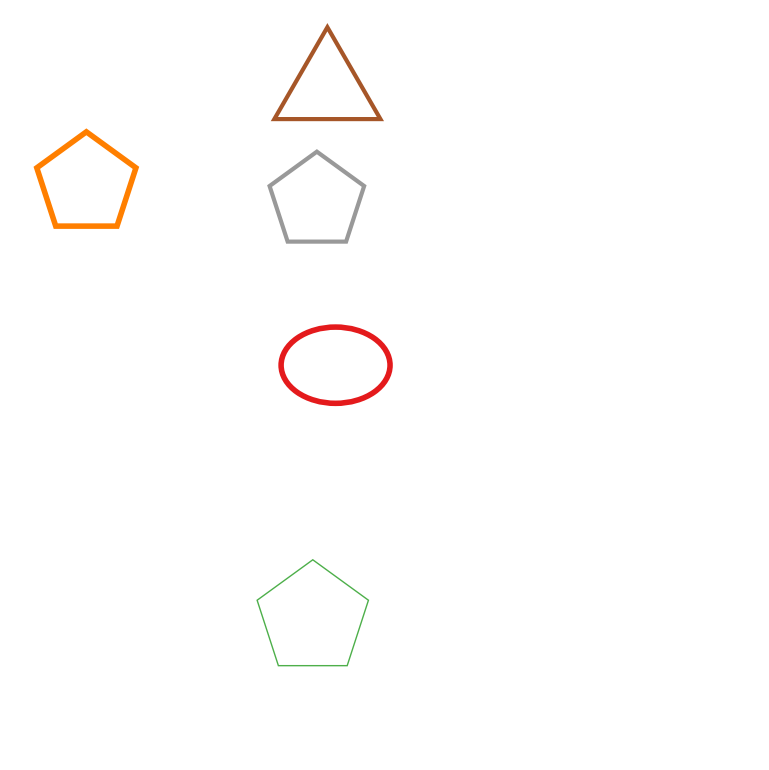[{"shape": "oval", "thickness": 2, "radius": 0.35, "center": [0.436, 0.526]}, {"shape": "pentagon", "thickness": 0.5, "radius": 0.38, "center": [0.406, 0.197]}, {"shape": "pentagon", "thickness": 2, "radius": 0.34, "center": [0.112, 0.761]}, {"shape": "triangle", "thickness": 1.5, "radius": 0.4, "center": [0.425, 0.885]}, {"shape": "pentagon", "thickness": 1.5, "radius": 0.32, "center": [0.412, 0.738]}]